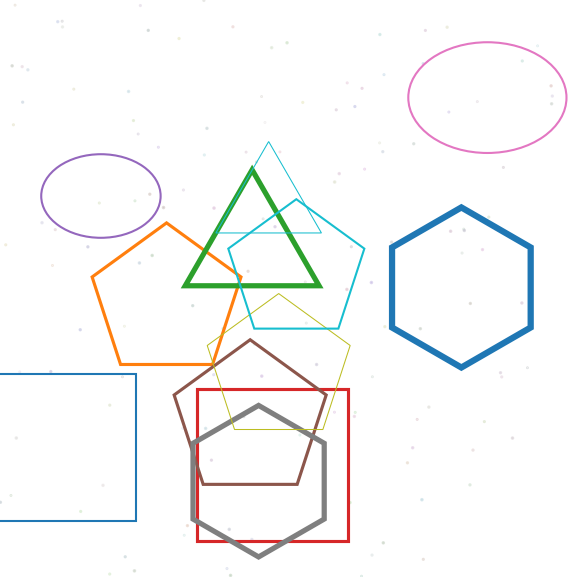[{"shape": "square", "thickness": 1, "radius": 0.64, "center": [0.109, 0.225]}, {"shape": "hexagon", "thickness": 3, "radius": 0.69, "center": [0.799, 0.501]}, {"shape": "pentagon", "thickness": 1.5, "radius": 0.68, "center": [0.288, 0.478]}, {"shape": "triangle", "thickness": 2.5, "radius": 0.67, "center": [0.437, 0.571]}, {"shape": "square", "thickness": 1.5, "radius": 0.66, "center": [0.472, 0.193]}, {"shape": "oval", "thickness": 1, "radius": 0.52, "center": [0.175, 0.66]}, {"shape": "pentagon", "thickness": 1.5, "radius": 0.69, "center": [0.433, 0.272]}, {"shape": "oval", "thickness": 1, "radius": 0.68, "center": [0.844, 0.83]}, {"shape": "hexagon", "thickness": 2.5, "radius": 0.66, "center": [0.448, 0.166]}, {"shape": "pentagon", "thickness": 0.5, "radius": 0.65, "center": [0.483, 0.361]}, {"shape": "triangle", "thickness": 0.5, "radius": 0.53, "center": [0.465, 0.649]}, {"shape": "pentagon", "thickness": 1, "radius": 0.62, "center": [0.513, 0.53]}]